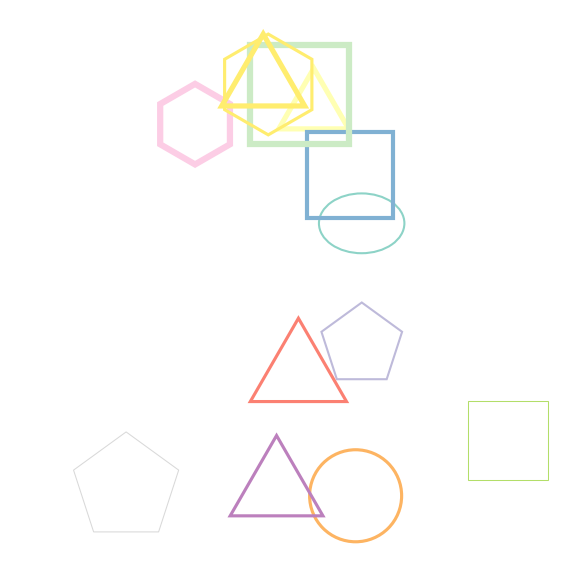[{"shape": "oval", "thickness": 1, "radius": 0.37, "center": [0.626, 0.612]}, {"shape": "triangle", "thickness": 2.5, "radius": 0.35, "center": [0.543, 0.811]}, {"shape": "pentagon", "thickness": 1, "radius": 0.37, "center": [0.626, 0.402]}, {"shape": "triangle", "thickness": 1.5, "radius": 0.48, "center": [0.517, 0.352]}, {"shape": "square", "thickness": 2, "radius": 0.37, "center": [0.606, 0.696]}, {"shape": "circle", "thickness": 1.5, "radius": 0.4, "center": [0.616, 0.141]}, {"shape": "square", "thickness": 0.5, "radius": 0.35, "center": [0.879, 0.236]}, {"shape": "hexagon", "thickness": 3, "radius": 0.35, "center": [0.338, 0.784]}, {"shape": "pentagon", "thickness": 0.5, "radius": 0.48, "center": [0.218, 0.156]}, {"shape": "triangle", "thickness": 1.5, "radius": 0.46, "center": [0.479, 0.152]}, {"shape": "square", "thickness": 3, "radius": 0.43, "center": [0.519, 0.835]}, {"shape": "hexagon", "thickness": 1.5, "radius": 0.44, "center": [0.465, 0.853]}, {"shape": "triangle", "thickness": 2.5, "radius": 0.41, "center": [0.456, 0.857]}]